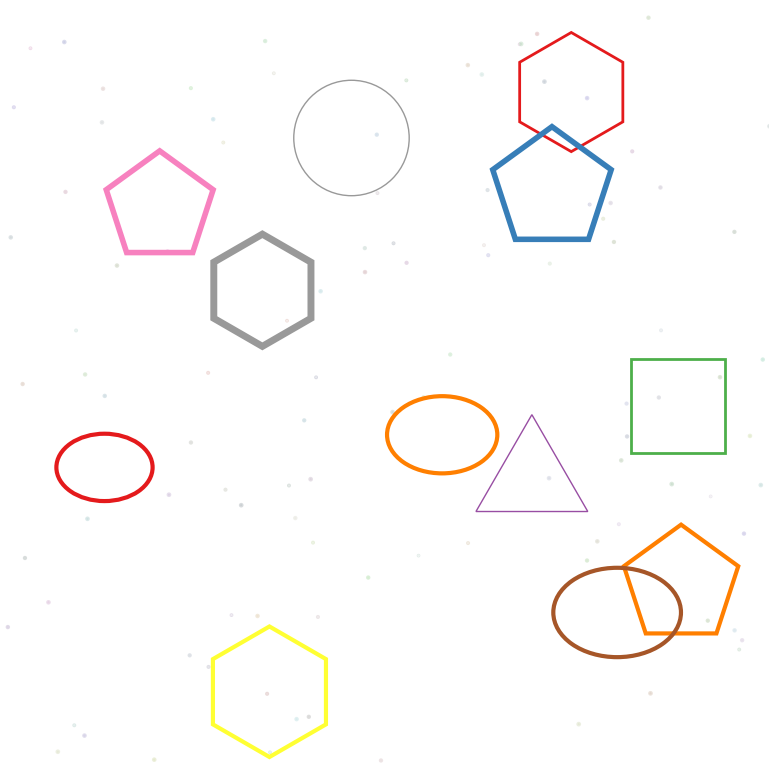[{"shape": "hexagon", "thickness": 1, "radius": 0.39, "center": [0.742, 0.88]}, {"shape": "oval", "thickness": 1.5, "radius": 0.31, "center": [0.136, 0.393]}, {"shape": "pentagon", "thickness": 2, "radius": 0.4, "center": [0.717, 0.755]}, {"shape": "square", "thickness": 1, "radius": 0.3, "center": [0.881, 0.473]}, {"shape": "triangle", "thickness": 0.5, "radius": 0.42, "center": [0.691, 0.378]}, {"shape": "pentagon", "thickness": 1.5, "radius": 0.39, "center": [0.885, 0.241]}, {"shape": "oval", "thickness": 1.5, "radius": 0.36, "center": [0.574, 0.435]}, {"shape": "hexagon", "thickness": 1.5, "radius": 0.42, "center": [0.35, 0.102]}, {"shape": "oval", "thickness": 1.5, "radius": 0.41, "center": [0.801, 0.205]}, {"shape": "pentagon", "thickness": 2, "radius": 0.36, "center": [0.207, 0.731]}, {"shape": "circle", "thickness": 0.5, "radius": 0.37, "center": [0.456, 0.821]}, {"shape": "hexagon", "thickness": 2.5, "radius": 0.36, "center": [0.341, 0.623]}]